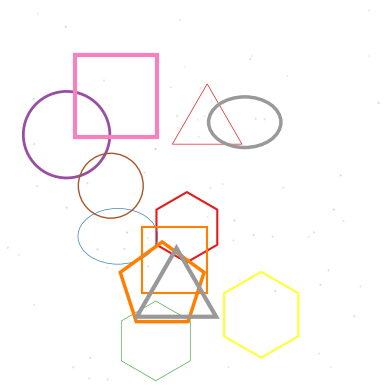[{"shape": "triangle", "thickness": 0.5, "radius": 0.52, "center": [0.538, 0.678]}, {"shape": "hexagon", "thickness": 1.5, "radius": 0.46, "center": [0.485, 0.41]}, {"shape": "oval", "thickness": 0.5, "radius": 0.52, "center": [0.306, 0.386]}, {"shape": "hexagon", "thickness": 0.5, "radius": 0.52, "center": [0.405, 0.115]}, {"shape": "circle", "thickness": 2, "radius": 0.56, "center": [0.173, 0.65]}, {"shape": "pentagon", "thickness": 2.5, "radius": 0.57, "center": [0.421, 0.257]}, {"shape": "square", "thickness": 1.5, "radius": 0.43, "center": [0.454, 0.325]}, {"shape": "hexagon", "thickness": 1.5, "radius": 0.56, "center": [0.678, 0.182]}, {"shape": "circle", "thickness": 1, "radius": 0.42, "center": [0.288, 0.518]}, {"shape": "square", "thickness": 3, "radius": 0.54, "center": [0.301, 0.751]}, {"shape": "oval", "thickness": 2.5, "radius": 0.47, "center": [0.636, 0.683]}, {"shape": "triangle", "thickness": 3, "radius": 0.59, "center": [0.458, 0.237]}]